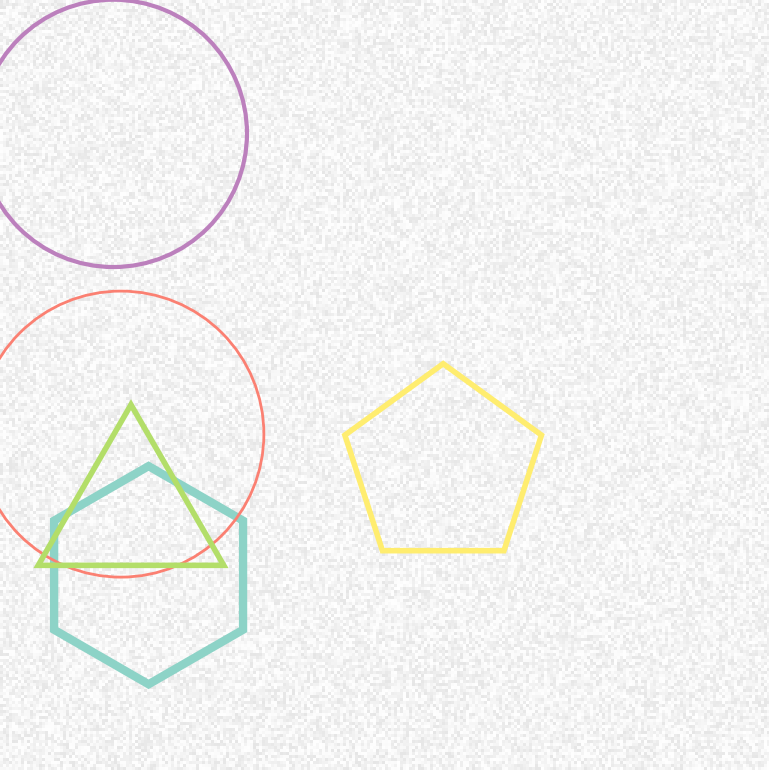[{"shape": "hexagon", "thickness": 3, "radius": 0.71, "center": [0.193, 0.253]}, {"shape": "circle", "thickness": 1, "radius": 0.93, "center": [0.157, 0.436]}, {"shape": "triangle", "thickness": 2, "radius": 0.7, "center": [0.17, 0.335]}, {"shape": "circle", "thickness": 1.5, "radius": 0.87, "center": [0.147, 0.827]}, {"shape": "pentagon", "thickness": 2, "radius": 0.67, "center": [0.576, 0.393]}]